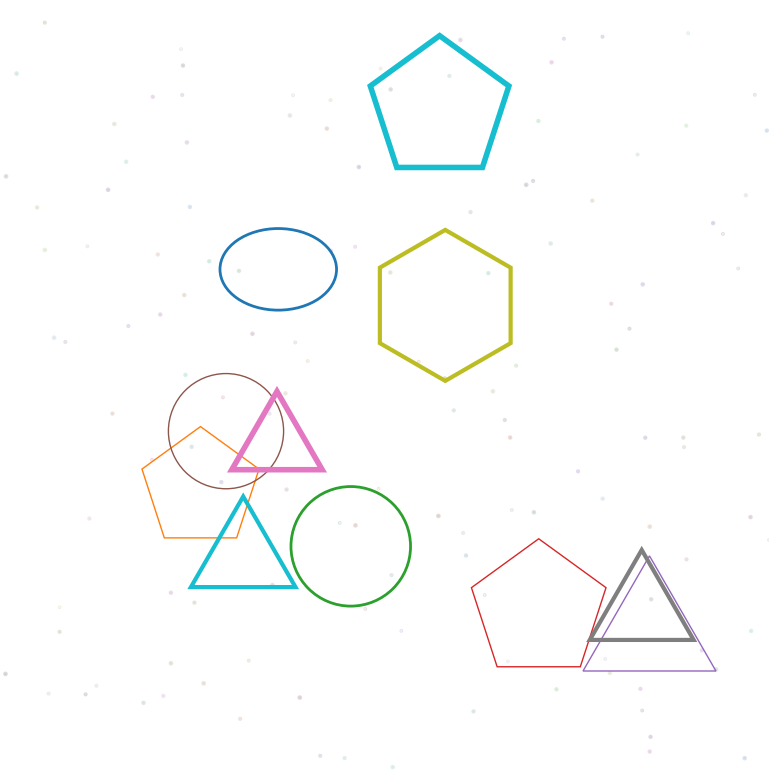[{"shape": "oval", "thickness": 1, "radius": 0.38, "center": [0.361, 0.65]}, {"shape": "pentagon", "thickness": 0.5, "radius": 0.4, "center": [0.26, 0.366]}, {"shape": "circle", "thickness": 1, "radius": 0.39, "center": [0.456, 0.29]}, {"shape": "pentagon", "thickness": 0.5, "radius": 0.46, "center": [0.7, 0.208]}, {"shape": "triangle", "thickness": 0.5, "radius": 0.5, "center": [0.843, 0.178]}, {"shape": "circle", "thickness": 0.5, "radius": 0.37, "center": [0.294, 0.44]}, {"shape": "triangle", "thickness": 2, "radius": 0.34, "center": [0.36, 0.424]}, {"shape": "triangle", "thickness": 1.5, "radius": 0.39, "center": [0.833, 0.208]}, {"shape": "hexagon", "thickness": 1.5, "radius": 0.49, "center": [0.578, 0.603]}, {"shape": "pentagon", "thickness": 2, "radius": 0.47, "center": [0.571, 0.859]}, {"shape": "triangle", "thickness": 1.5, "radius": 0.39, "center": [0.316, 0.277]}]